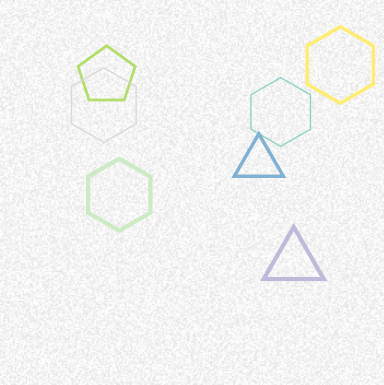[{"shape": "hexagon", "thickness": 1, "radius": 0.45, "center": [0.729, 0.709]}, {"shape": "triangle", "thickness": 3, "radius": 0.45, "center": [0.763, 0.32]}, {"shape": "triangle", "thickness": 2.5, "radius": 0.37, "center": [0.672, 0.579]}, {"shape": "pentagon", "thickness": 2, "radius": 0.39, "center": [0.277, 0.803]}, {"shape": "hexagon", "thickness": 1, "radius": 0.48, "center": [0.27, 0.727]}, {"shape": "hexagon", "thickness": 3, "radius": 0.47, "center": [0.31, 0.494]}, {"shape": "hexagon", "thickness": 2.5, "radius": 0.5, "center": [0.884, 0.831]}]